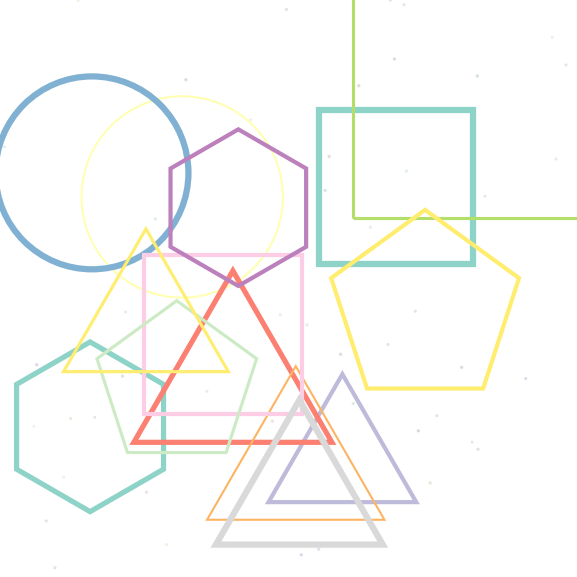[{"shape": "hexagon", "thickness": 2.5, "radius": 0.73, "center": [0.156, 0.26]}, {"shape": "square", "thickness": 3, "radius": 0.67, "center": [0.686, 0.676]}, {"shape": "circle", "thickness": 1, "radius": 0.87, "center": [0.315, 0.658]}, {"shape": "triangle", "thickness": 2, "radius": 0.74, "center": [0.593, 0.203]}, {"shape": "triangle", "thickness": 2.5, "radius": 0.99, "center": [0.403, 0.332]}, {"shape": "circle", "thickness": 3, "radius": 0.84, "center": [0.159, 0.7]}, {"shape": "triangle", "thickness": 1, "radius": 0.89, "center": [0.512, 0.188]}, {"shape": "square", "thickness": 1.5, "radius": 0.97, "center": [0.806, 0.817]}, {"shape": "square", "thickness": 2, "radius": 0.69, "center": [0.386, 0.42]}, {"shape": "triangle", "thickness": 3, "radius": 0.83, "center": [0.518, 0.14]}, {"shape": "hexagon", "thickness": 2, "radius": 0.68, "center": [0.413, 0.64]}, {"shape": "pentagon", "thickness": 1.5, "radius": 0.73, "center": [0.306, 0.333]}, {"shape": "triangle", "thickness": 1.5, "radius": 0.82, "center": [0.253, 0.438]}, {"shape": "pentagon", "thickness": 2, "radius": 0.86, "center": [0.736, 0.465]}]